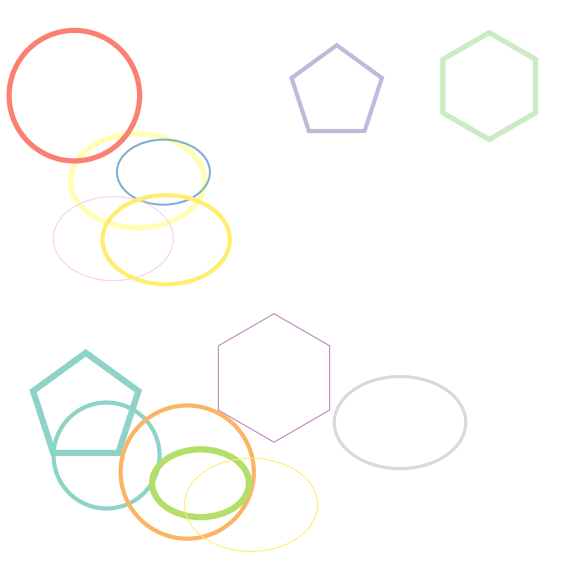[{"shape": "circle", "thickness": 2, "radius": 0.46, "center": [0.185, 0.21]}, {"shape": "pentagon", "thickness": 3, "radius": 0.48, "center": [0.149, 0.292]}, {"shape": "oval", "thickness": 2.5, "radius": 0.58, "center": [0.238, 0.686]}, {"shape": "pentagon", "thickness": 2, "radius": 0.41, "center": [0.583, 0.839]}, {"shape": "circle", "thickness": 2.5, "radius": 0.57, "center": [0.129, 0.833]}, {"shape": "oval", "thickness": 1, "radius": 0.4, "center": [0.283, 0.701]}, {"shape": "circle", "thickness": 2, "radius": 0.58, "center": [0.324, 0.182]}, {"shape": "oval", "thickness": 3, "radius": 0.42, "center": [0.347, 0.162]}, {"shape": "oval", "thickness": 0.5, "radius": 0.52, "center": [0.196, 0.586]}, {"shape": "oval", "thickness": 1.5, "radius": 0.57, "center": [0.693, 0.267]}, {"shape": "hexagon", "thickness": 0.5, "radius": 0.56, "center": [0.474, 0.345]}, {"shape": "hexagon", "thickness": 2.5, "radius": 0.46, "center": [0.847, 0.85]}, {"shape": "oval", "thickness": 2, "radius": 0.55, "center": [0.288, 0.584]}, {"shape": "oval", "thickness": 0.5, "radius": 0.58, "center": [0.435, 0.125]}]